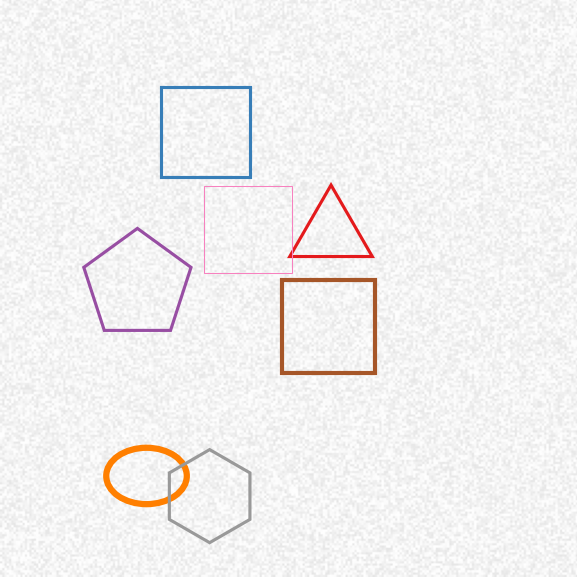[{"shape": "triangle", "thickness": 1.5, "radius": 0.41, "center": [0.573, 0.596]}, {"shape": "square", "thickness": 1.5, "radius": 0.39, "center": [0.356, 0.771]}, {"shape": "pentagon", "thickness": 1.5, "radius": 0.49, "center": [0.238, 0.506]}, {"shape": "oval", "thickness": 3, "radius": 0.35, "center": [0.254, 0.175]}, {"shape": "square", "thickness": 2, "radius": 0.4, "center": [0.569, 0.434]}, {"shape": "square", "thickness": 0.5, "radius": 0.38, "center": [0.43, 0.601]}, {"shape": "hexagon", "thickness": 1.5, "radius": 0.4, "center": [0.363, 0.14]}]